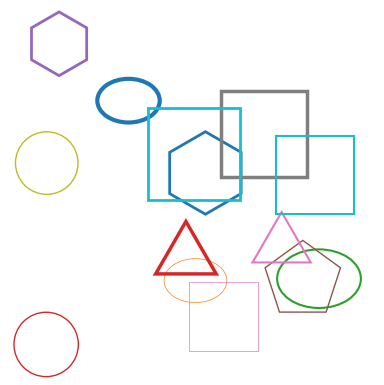[{"shape": "oval", "thickness": 3, "radius": 0.41, "center": [0.334, 0.739]}, {"shape": "hexagon", "thickness": 2, "radius": 0.54, "center": [0.534, 0.551]}, {"shape": "oval", "thickness": 0.5, "radius": 0.41, "center": [0.508, 0.271]}, {"shape": "oval", "thickness": 1.5, "radius": 0.54, "center": [0.829, 0.276]}, {"shape": "triangle", "thickness": 2.5, "radius": 0.45, "center": [0.483, 0.334]}, {"shape": "circle", "thickness": 1, "radius": 0.42, "center": [0.12, 0.105]}, {"shape": "hexagon", "thickness": 2, "radius": 0.41, "center": [0.153, 0.886]}, {"shape": "pentagon", "thickness": 1, "radius": 0.51, "center": [0.786, 0.273]}, {"shape": "triangle", "thickness": 1.5, "radius": 0.44, "center": [0.732, 0.362]}, {"shape": "square", "thickness": 0.5, "radius": 0.45, "center": [0.58, 0.179]}, {"shape": "square", "thickness": 2.5, "radius": 0.56, "center": [0.686, 0.652]}, {"shape": "circle", "thickness": 1, "radius": 0.41, "center": [0.121, 0.576]}, {"shape": "square", "thickness": 1.5, "radius": 0.5, "center": [0.818, 0.545]}, {"shape": "square", "thickness": 2, "radius": 0.6, "center": [0.503, 0.6]}]